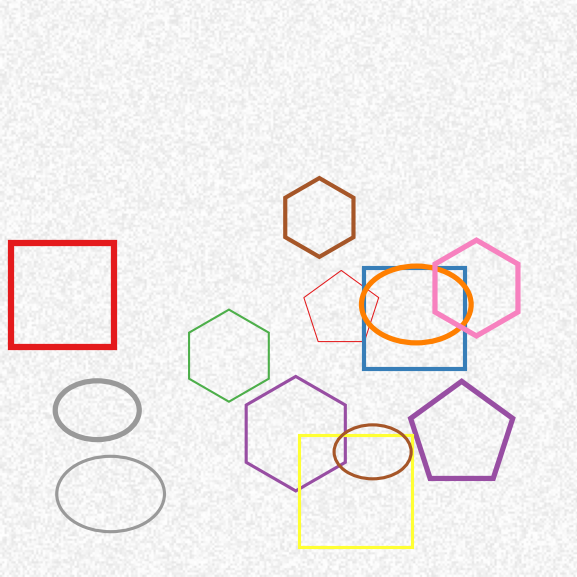[{"shape": "pentagon", "thickness": 0.5, "radius": 0.34, "center": [0.591, 0.463]}, {"shape": "square", "thickness": 3, "radius": 0.45, "center": [0.108, 0.488]}, {"shape": "square", "thickness": 2, "radius": 0.44, "center": [0.717, 0.448]}, {"shape": "hexagon", "thickness": 1, "radius": 0.4, "center": [0.396, 0.383]}, {"shape": "pentagon", "thickness": 2.5, "radius": 0.46, "center": [0.799, 0.246]}, {"shape": "hexagon", "thickness": 1.5, "radius": 0.5, "center": [0.512, 0.248]}, {"shape": "oval", "thickness": 2.5, "radius": 0.47, "center": [0.721, 0.472]}, {"shape": "square", "thickness": 1.5, "radius": 0.49, "center": [0.616, 0.149]}, {"shape": "hexagon", "thickness": 2, "radius": 0.34, "center": [0.553, 0.623]}, {"shape": "oval", "thickness": 1.5, "radius": 0.33, "center": [0.645, 0.217]}, {"shape": "hexagon", "thickness": 2.5, "radius": 0.41, "center": [0.825, 0.5]}, {"shape": "oval", "thickness": 1.5, "radius": 0.47, "center": [0.192, 0.144]}, {"shape": "oval", "thickness": 2.5, "radius": 0.36, "center": [0.168, 0.289]}]